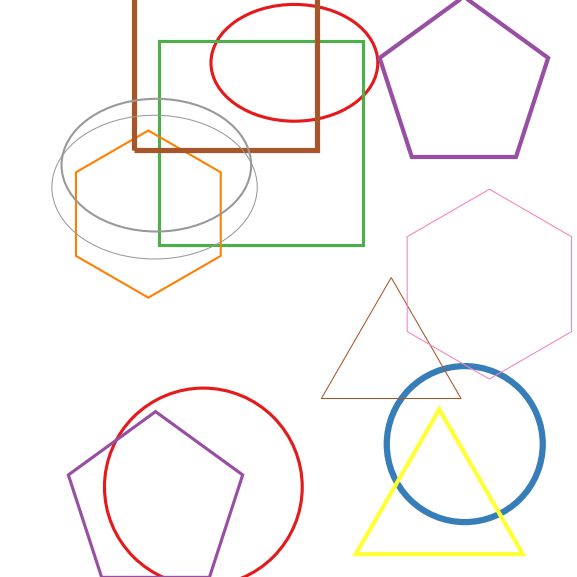[{"shape": "circle", "thickness": 1.5, "radius": 0.86, "center": [0.352, 0.156]}, {"shape": "oval", "thickness": 1.5, "radius": 0.72, "center": [0.51, 0.89]}, {"shape": "circle", "thickness": 3, "radius": 0.68, "center": [0.805, 0.23]}, {"shape": "square", "thickness": 1.5, "radius": 0.88, "center": [0.452, 0.752]}, {"shape": "pentagon", "thickness": 1.5, "radius": 0.79, "center": [0.269, 0.128]}, {"shape": "pentagon", "thickness": 2, "radius": 0.77, "center": [0.803, 0.851]}, {"shape": "hexagon", "thickness": 1, "radius": 0.72, "center": [0.257, 0.628]}, {"shape": "triangle", "thickness": 2, "radius": 0.84, "center": [0.761, 0.123]}, {"shape": "triangle", "thickness": 0.5, "radius": 0.7, "center": [0.677, 0.379]}, {"shape": "square", "thickness": 2.5, "radius": 0.79, "center": [0.391, 0.897]}, {"shape": "hexagon", "thickness": 0.5, "radius": 0.82, "center": [0.847, 0.507]}, {"shape": "oval", "thickness": 1, "radius": 0.82, "center": [0.271, 0.713]}, {"shape": "oval", "thickness": 0.5, "radius": 0.89, "center": [0.268, 0.675]}]